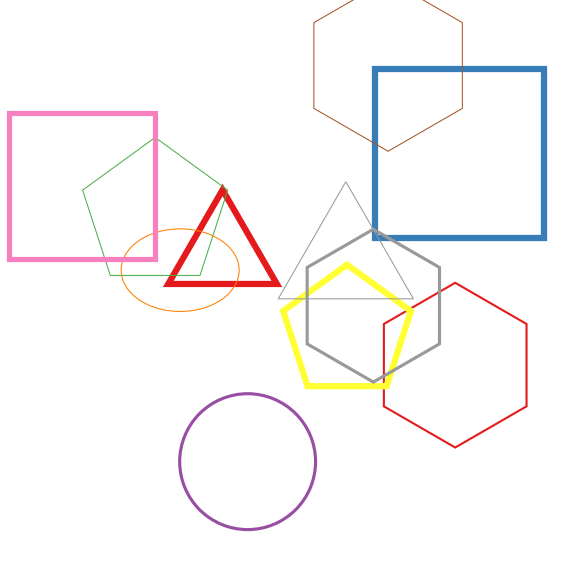[{"shape": "hexagon", "thickness": 1, "radius": 0.71, "center": [0.788, 0.367]}, {"shape": "triangle", "thickness": 3, "radius": 0.54, "center": [0.385, 0.562]}, {"shape": "square", "thickness": 3, "radius": 0.73, "center": [0.796, 0.733]}, {"shape": "pentagon", "thickness": 0.5, "radius": 0.66, "center": [0.269, 0.629]}, {"shape": "circle", "thickness": 1.5, "radius": 0.59, "center": [0.429, 0.2]}, {"shape": "oval", "thickness": 0.5, "radius": 0.51, "center": [0.312, 0.531]}, {"shape": "pentagon", "thickness": 3, "radius": 0.58, "center": [0.601, 0.425]}, {"shape": "hexagon", "thickness": 0.5, "radius": 0.74, "center": [0.672, 0.886]}, {"shape": "square", "thickness": 2.5, "radius": 0.63, "center": [0.142, 0.677]}, {"shape": "hexagon", "thickness": 1.5, "radius": 0.66, "center": [0.646, 0.47]}, {"shape": "triangle", "thickness": 0.5, "radius": 0.68, "center": [0.599, 0.549]}]